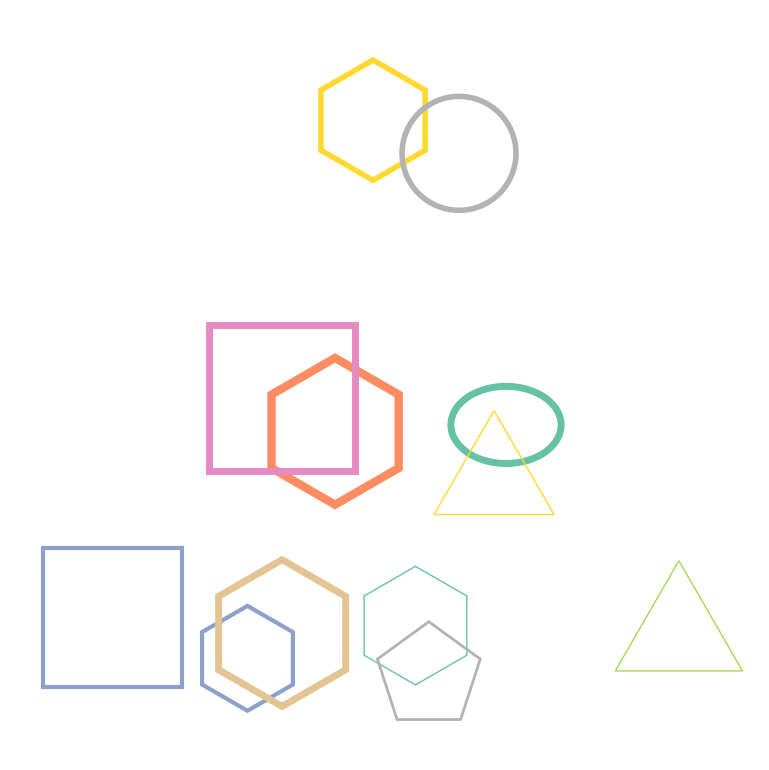[{"shape": "hexagon", "thickness": 0.5, "radius": 0.38, "center": [0.54, 0.188]}, {"shape": "oval", "thickness": 2.5, "radius": 0.36, "center": [0.657, 0.448]}, {"shape": "hexagon", "thickness": 3, "radius": 0.48, "center": [0.435, 0.44]}, {"shape": "hexagon", "thickness": 1.5, "radius": 0.34, "center": [0.321, 0.145]}, {"shape": "square", "thickness": 1.5, "radius": 0.45, "center": [0.147, 0.198]}, {"shape": "square", "thickness": 2.5, "radius": 0.48, "center": [0.366, 0.483]}, {"shape": "triangle", "thickness": 0.5, "radius": 0.48, "center": [0.882, 0.176]}, {"shape": "triangle", "thickness": 0.5, "radius": 0.45, "center": [0.642, 0.377]}, {"shape": "hexagon", "thickness": 2, "radius": 0.39, "center": [0.484, 0.844]}, {"shape": "hexagon", "thickness": 2.5, "radius": 0.48, "center": [0.366, 0.178]}, {"shape": "circle", "thickness": 2, "radius": 0.37, "center": [0.596, 0.801]}, {"shape": "pentagon", "thickness": 1, "radius": 0.35, "center": [0.557, 0.122]}]